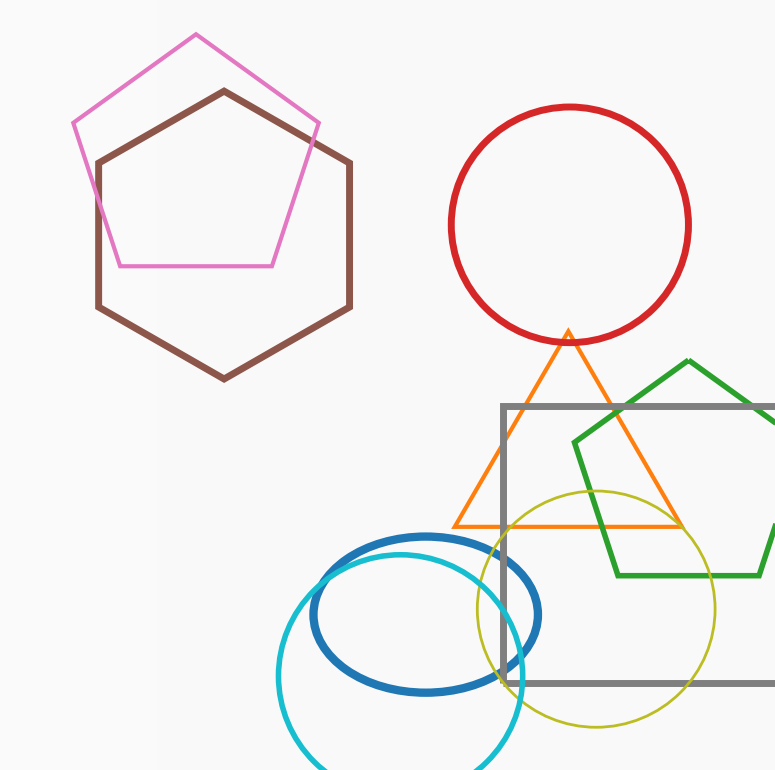[{"shape": "oval", "thickness": 3, "radius": 0.72, "center": [0.549, 0.202]}, {"shape": "triangle", "thickness": 1.5, "radius": 0.85, "center": [0.733, 0.4]}, {"shape": "pentagon", "thickness": 2, "radius": 0.77, "center": [0.888, 0.378]}, {"shape": "circle", "thickness": 2.5, "radius": 0.77, "center": [0.735, 0.708]}, {"shape": "hexagon", "thickness": 2.5, "radius": 0.93, "center": [0.289, 0.695]}, {"shape": "pentagon", "thickness": 1.5, "radius": 0.83, "center": [0.253, 0.789]}, {"shape": "square", "thickness": 2.5, "radius": 0.9, "center": [0.83, 0.293]}, {"shape": "circle", "thickness": 1, "radius": 0.77, "center": [0.769, 0.209]}, {"shape": "circle", "thickness": 2, "radius": 0.79, "center": [0.517, 0.122]}]